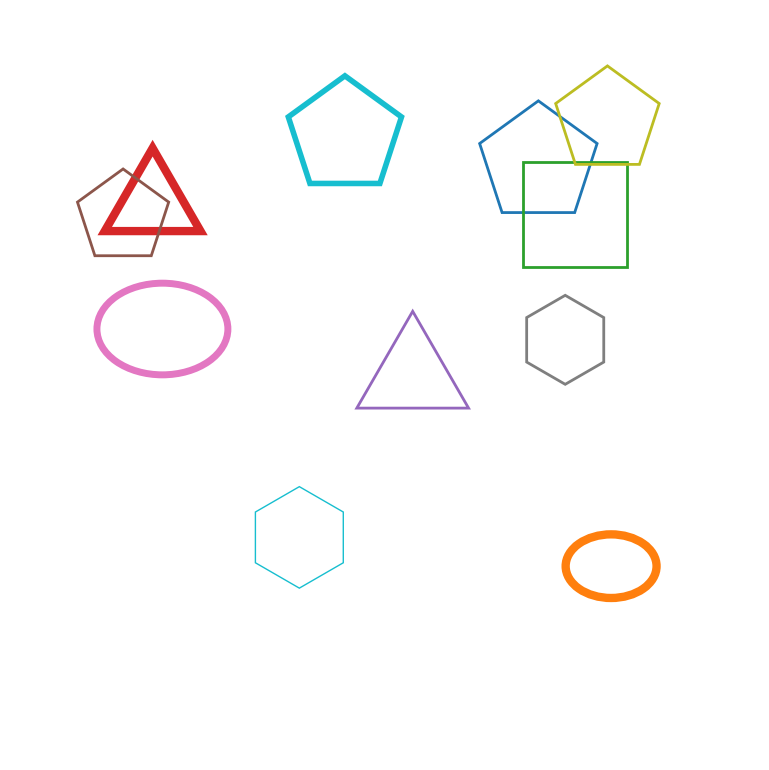[{"shape": "pentagon", "thickness": 1, "radius": 0.4, "center": [0.699, 0.789]}, {"shape": "oval", "thickness": 3, "radius": 0.3, "center": [0.794, 0.265]}, {"shape": "square", "thickness": 1, "radius": 0.34, "center": [0.747, 0.722]}, {"shape": "triangle", "thickness": 3, "radius": 0.36, "center": [0.198, 0.736]}, {"shape": "triangle", "thickness": 1, "radius": 0.42, "center": [0.536, 0.512]}, {"shape": "pentagon", "thickness": 1, "radius": 0.31, "center": [0.16, 0.718]}, {"shape": "oval", "thickness": 2.5, "radius": 0.43, "center": [0.211, 0.573]}, {"shape": "hexagon", "thickness": 1, "radius": 0.29, "center": [0.734, 0.559]}, {"shape": "pentagon", "thickness": 1, "radius": 0.35, "center": [0.789, 0.844]}, {"shape": "pentagon", "thickness": 2, "radius": 0.39, "center": [0.448, 0.824]}, {"shape": "hexagon", "thickness": 0.5, "radius": 0.33, "center": [0.389, 0.302]}]